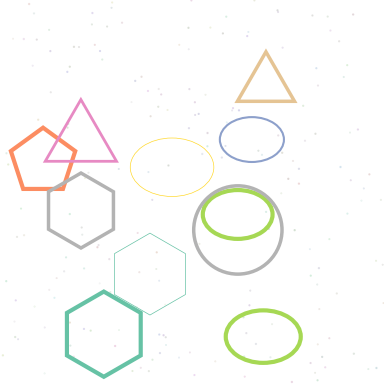[{"shape": "hexagon", "thickness": 0.5, "radius": 0.53, "center": [0.39, 0.288]}, {"shape": "hexagon", "thickness": 3, "radius": 0.55, "center": [0.27, 0.132]}, {"shape": "pentagon", "thickness": 3, "radius": 0.44, "center": [0.112, 0.58]}, {"shape": "oval", "thickness": 1.5, "radius": 0.42, "center": [0.654, 0.638]}, {"shape": "triangle", "thickness": 2, "radius": 0.53, "center": [0.21, 0.634]}, {"shape": "oval", "thickness": 3, "radius": 0.49, "center": [0.684, 0.126]}, {"shape": "oval", "thickness": 3, "radius": 0.45, "center": [0.617, 0.443]}, {"shape": "oval", "thickness": 0.5, "radius": 0.54, "center": [0.447, 0.566]}, {"shape": "triangle", "thickness": 2.5, "radius": 0.43, "center": [0.691, 0.78]}, {"shape": "circle", "thickness": 2.5, "radius": 0.57, "center": [0.618, 0.403]}, {"shape": "hexagon", "thickness": 2.5, "radius": 0.49, "center": [0.21, 0.453]}]